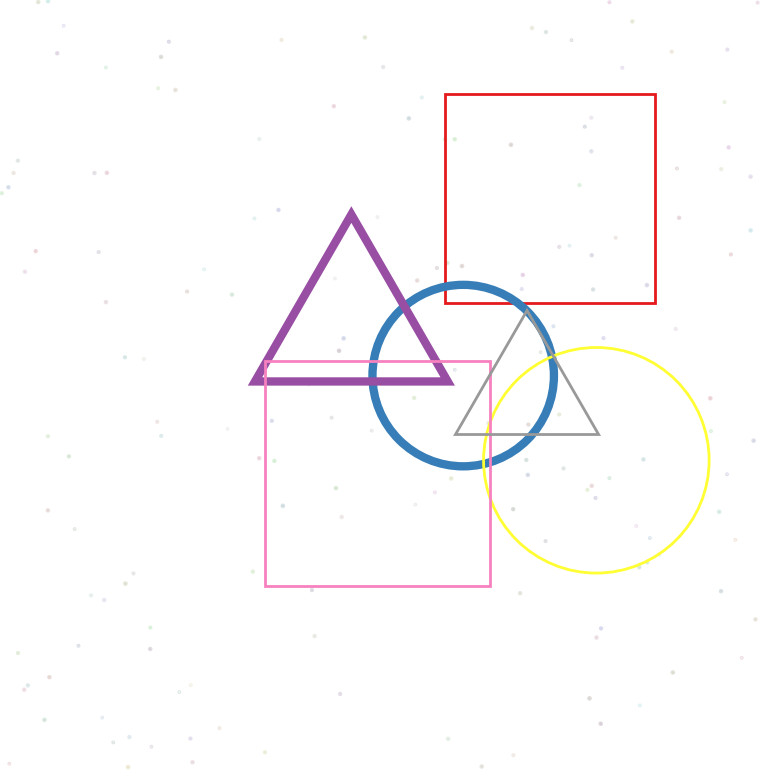[{"shape": "square", "thickness": 1, "radius": 0.68, "center": [0.714, 0.742]}, {"shape": "circle", "thickness": 3, "radius": 0.59, "center": [0.602, 0.512]}, {"shape": "triangle", "thickness": 3, "radius": 0.72, "center": [0.456, 0.577]}, {"shape": "circle", "thickness": 1, "radius": 0.73, "center": [0.774, 0.402]}, {"shape": "square", "thickness": 1, "radius": 0.73, "center": [0.49, 0.385]}, {"shape": "triangle", "thickness": 1, "radius": 0.54, "center": [0.684, 0.489]}]